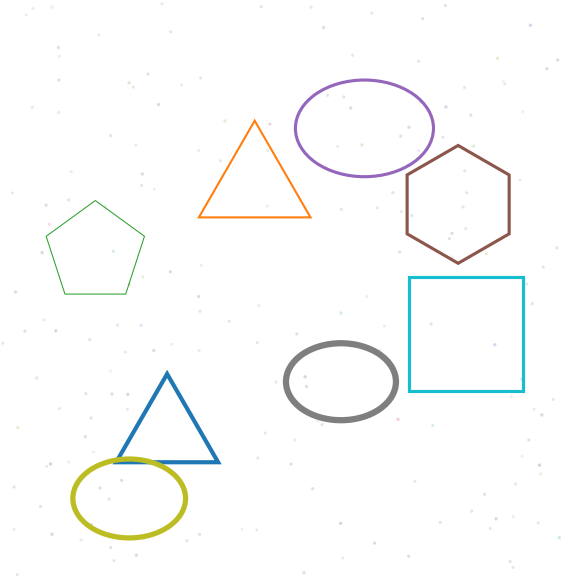[{"shape": "triangle", "thickness": 2, "radius": 0.51, "center": [0.289, 0.25]}, {"shape": "triangle", "thickness": 1, "radius": 0.56, "center": [0.441, 0.679]}, {"shape": "pentagon", "thickness": 0.5, "radius": 0.45, "center": [0.165, 0.562]}, {"shape": "oval", "thickness": 1.5, "radius": 0.6, "center": [0.631, 0.777]}, {"shape": "hexagon", "thickness": 1.5, "radius": 0.51, "center": [0.793, 0.645]}, {"shape": "oval", "thickness": 3, "radius": 0.48, "center": [0.59, 0.338]}, {"shape": "oval", "thickness": 2.5, "radius": 0.49, "center": [0.224, 0.136]}, {"shape": "square", "thickness": 1.5, "radius": 0.49, "center": [0.807, 0.42]}]